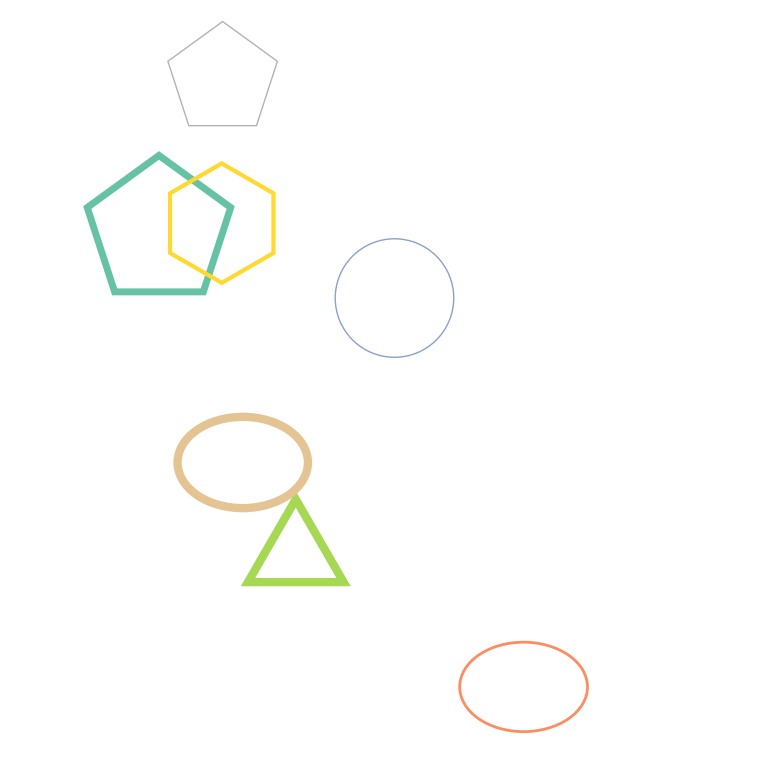[{"shape": "pentagon", "thickness": 2.5, "radius": 0.49, "center": [0.206, 0.7]}, {"shape": "oval", "thickness": 1, "radius": 0.41, "center": [0.68, 0.108]}, {"shape": "circle", "thickness": 0.5, "radius": 0.38, "center": [0.512, 0.613]}, {"shape": "triangle", "thickness": 3, "radius": 0.36, "center": [0.384, 0.28]}, {"shape": "hexagon", "thickness": 1.5, "radius": 0.39, "center": [0.288, 0.71]}, {"shape": "oval", "thickness": 3, "radius": 0.42, "center": [0.315, 0.399]}, {"shape": "pentagon", "thickness": 0.5, "radius": 0.37, "center": [0.289, 0.897]}]